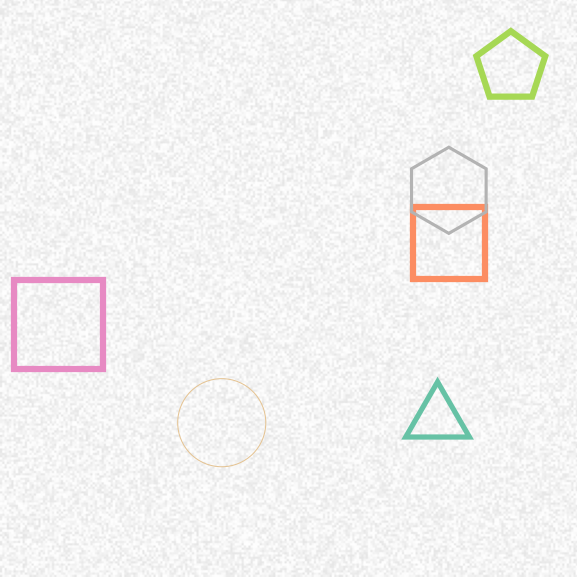[{"shape": "triangle", "thickness": 2.5, "radius": 0.32, "center": [0.758, 0.274]}, {"shape": "square", "thickness": 3, "radius": 0.31, "center": [0.778, 0.578]}, {"shape": "square", "thickness": 3, "radius": 0.39, "center": [0.101, 0.437]}, {"shape": "pentagon", "thickness": 3, "radius": 0.31, "center": [0.885, 0.883]}, {"shape": "circle", "thickness": 0.5, "radius": 0.38, "center": [0.384, 0.267]}, {"shape": "hexagon", "thickness": 1.5, "radius": 0.37, "center": [0.777, 0.67]}]